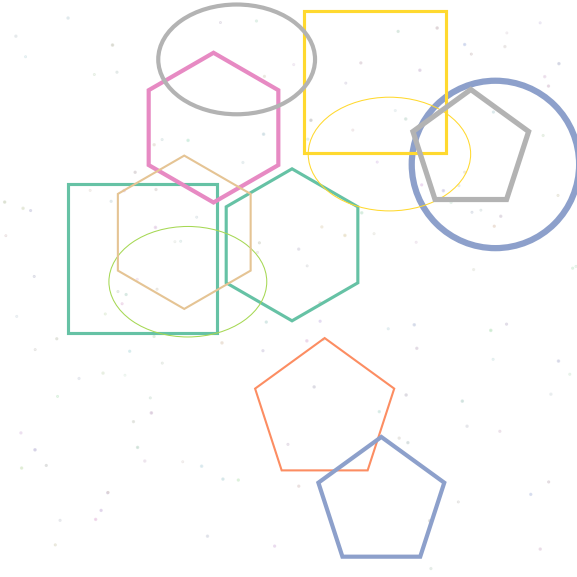[{"shape": "hexagon", "thickness": 1.5, "radius": 0.66, "center": [0.506, 0.575]}, {"shape": "square", "thickness": 1.5, "radius": 0.65, "center": [0.247, 0.551]}, {"shape": "pentagon", "thickness": 1, "radius": 0.63, "center": [0.562, 0.287]}, {"shape": "circle", "thickness": 3, "radius": 0.72, "center": [0.858, 0.714]}, {"shape": "pentagon", "thickness": 2, "radius": 0.57, "center": [0.66, 0.128]}, {"shape": "hexagon", "thickness": 2, "radius": 0.65, "center": [0.37, 0.778]}, {"shape": "oval", "thickness": 0.5, "radius": 0.68, "center": [0.325, 0.511]}, {"shape": "square", "thickness": 1.5, "radius": 0.61, "center": [0.649, 0.857]}, {"shape": "oval", "thickness": 0.5, "radius": 0.7, "center": [0.674, 0.732]}, {"shape": "hexagon", "thickness": 1, "radius": 0.66, "center": [0.319, 0.597]}, {"shape": "pentagon", "thickness": 2.5, "radius": 0.53, "center": [0.815, 0.739]}, {"shape": "oval", "thickness": 2, "radius": 0.68, "center": [0.41, 0.896]}]